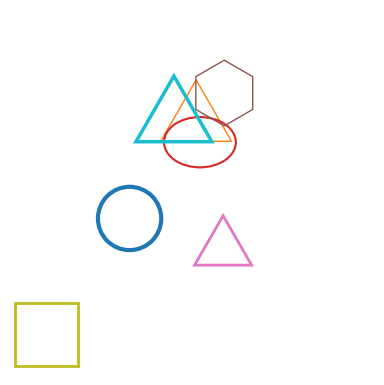[{"shape": "circle", "thickness": 3, "radius": 0.41, "center": [0.337, 0.433]}, {"shape": "triangle", "thickness": 1, "radius": 0.53, "center": [0.509, 0.686]}, {"shape": "oval", "thickness": 1.5, "radius": 0.47, "center": [0.519, 0.631]}, {"shape": "hexagon", "thickness": 1, "radius": 0.43, "center": [0.582, 0.758]}, {"shape": "triangle", "thickness": 2, "radius": 0.43, "center": [0.579, 0.354]}, {"shape": "square", "thickness": 2, "radius": 0.4, "center": [0.12, 0.131]}, {"shape": "triangle", "thickness": 2.5, "radius": 0.57, "center": [0.452, 0.689]}]